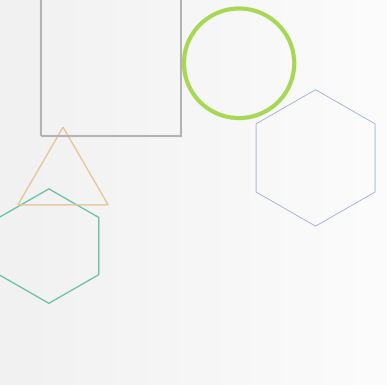[{"shape": "hexagon", "thickness": 1, "radius": 0.74, "center": [0.126, 0.361]}, {"shape": "hexagon", "thickness": 0.5, "radius": 0.89, "center": [0.814, 0.59]}, {"shape": "circle", "thickness": 3, "radius": 0.71, "center": [0.617, 0.836]}, {"shape": "triangle", "thickness": 1, "radius": 0.67, "center": [0.163, 0.535]}, {"shape": "square", "thickness": 1.5, "radius": 0.9, "center": [0.287, 0.827]}]